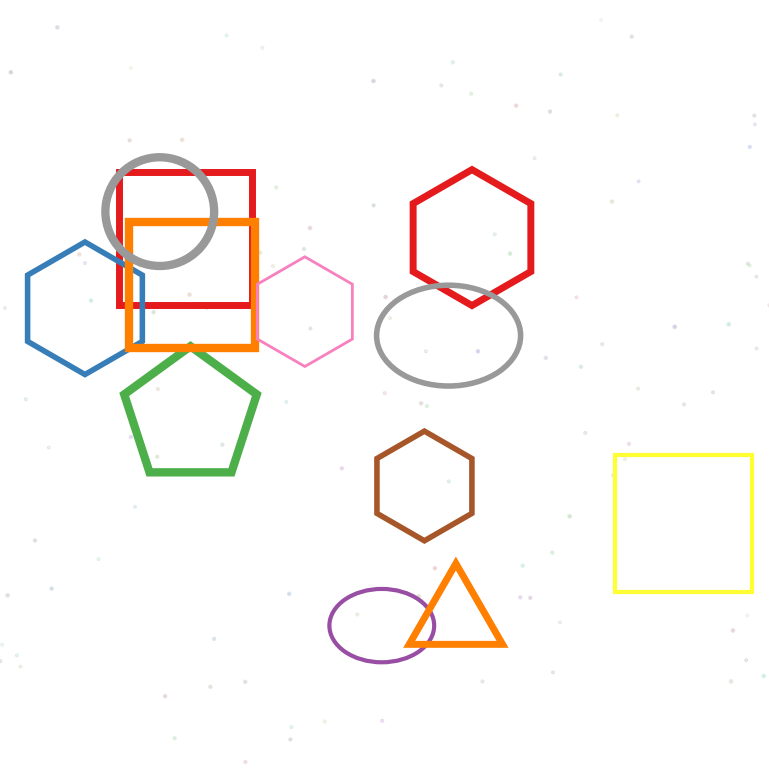[{"shape": "square", "thickness": 2.5, "radius": 0.43, "center": [0.241, 0.69]}, {"shape": "hexagon", "thickness": 2.5, "radius": 0.44, "center": [0.613, 0.691]}, {"shape": "hexagon", "thickness": 2, "radius": 0.43, "center": [0.11, 0.6]}, {"shape": "pentagon", "thickness": 3, "radius": 0.45, "center": [0.247, 0.46]}, {"shape": "oval", "thickness": 1.5, "radius": 0.34, "center": [0.496, 0.188]}, {"shape": "square", "thickness": 3, "radius": 0.41, "center": [0.25, 0.63]}, {"shape": "triangle", "thickness": 2.5, "radius": 0.35, "center": [0.592, 0.198]}, {"shape": "square", "thickness": 1.5, "radius": 0.44, "center": [0.888, 0.321]}, {"shape": "hexagon", "thickness": 2, "radius": 0.36, "center": [0.551, 0.369]}, {"shape": "hexagon", "thickness": 1, "radius": 0.36, "center": [0.396, 0.595]}, {"shape": "oval", "thickness": 2, "radius": 0.47, "center": [0.583, 0.564]}, {"shape": "circle", "thickness": 3, "radius": 0.35, "center": [0.207, 0.725]}]